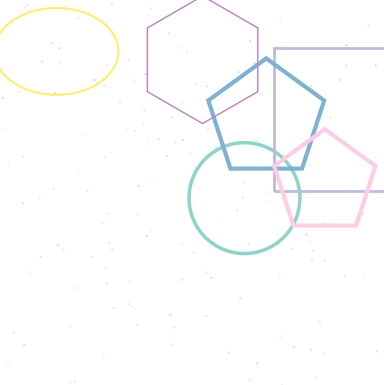[{"shape": "circle", "thickness": 2.5, "radius": 0.72, "center": [0.635, 0.485]}, {"shape": "square", "thickness": 2, "radius": 0.92, "center": [0.897, 0.69]}, {"shape": "pentagon", "thickness": 3, "radius": 0.79, "center": [0.692, 0.69]}, {"shape": "pentagon", "thickness": 3, "radius": 0.69, "center": [0.844, 0.526]}, {"shape": "hexagon", "thickness": 1, "radius": 0.83, "center": [0.526, 0.845]}, {"shape": "oval", "thickness": 1.5, "radius": 0.81, "center": [0.147, 0.867]}]